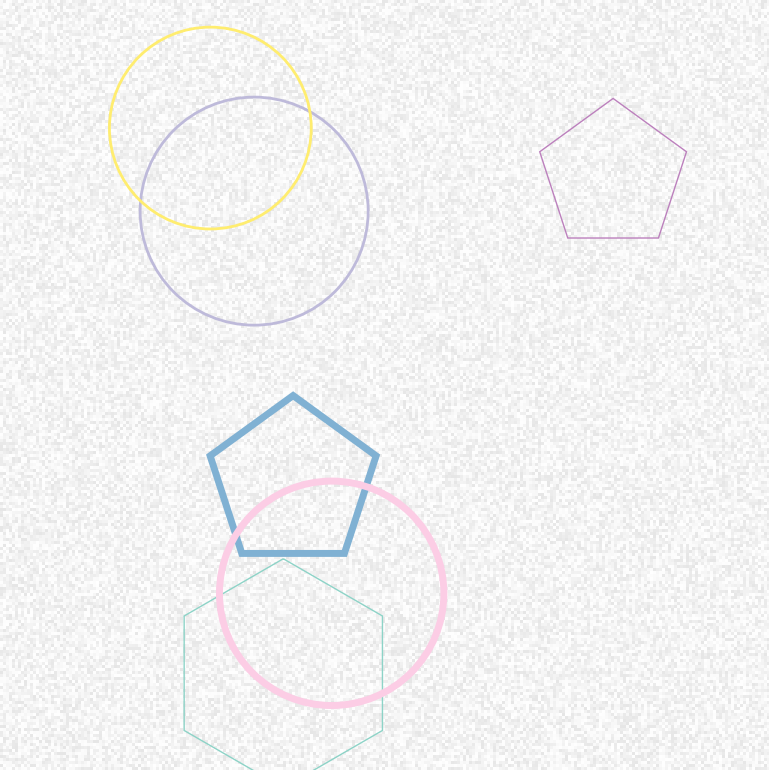[{"shape": "hexagon", "thickness": 0.5, "radius": 0.74, "center": [0.368, 0.126]}, {"shape": "circle", "thickness": 1, "radius": 0.74, "center": [0.33, 0.726]}, {"shape": "pentagon", "thickness": 2.5, "radius": 0.57, "center": [0.381, 0.373]}, {"shape": "circle", "thickness": 2.5, "radius": 0.73, "center": [0.431, 0.229]}, {"shape": "pentagon", "thickness": 0.5, "radius": 0.5, "center": [0.796, 0.772]}, {"shape": "circle", "thickness": 1, "radius": 0.66, "center": [0.273, 0.834]}]